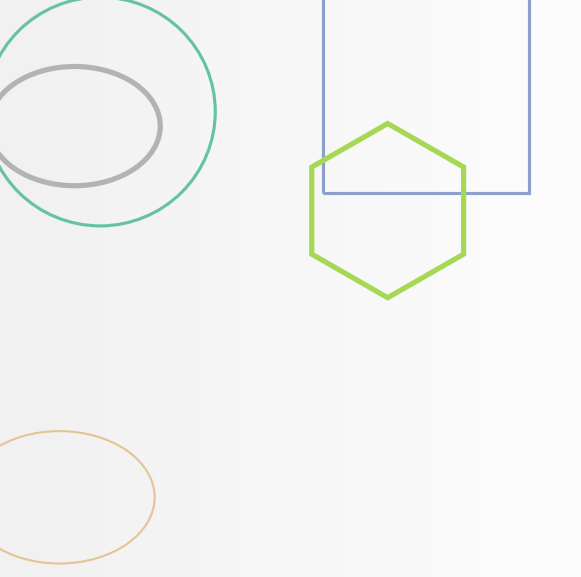[{"shape": "circle", "thickness": 1.5, "radius": 0.99, "center": [0.172, 0.806]}, {"shape": "square", "thickness": 1.5, "radius": 0.89, "center": [0.733, 0.843]}, {"shape": "hexagon", "thickness": 2.5, "radius": 0.75, "center": [0.667, 0.634]}, {"shape": "oval", "thickness": 1, "radius": 0.82, "center": [0.102, 0.138]}, {"shape": "oval", "thickness": 2.5, "radius": 0.74, "center": [0.128, 0.781]}]